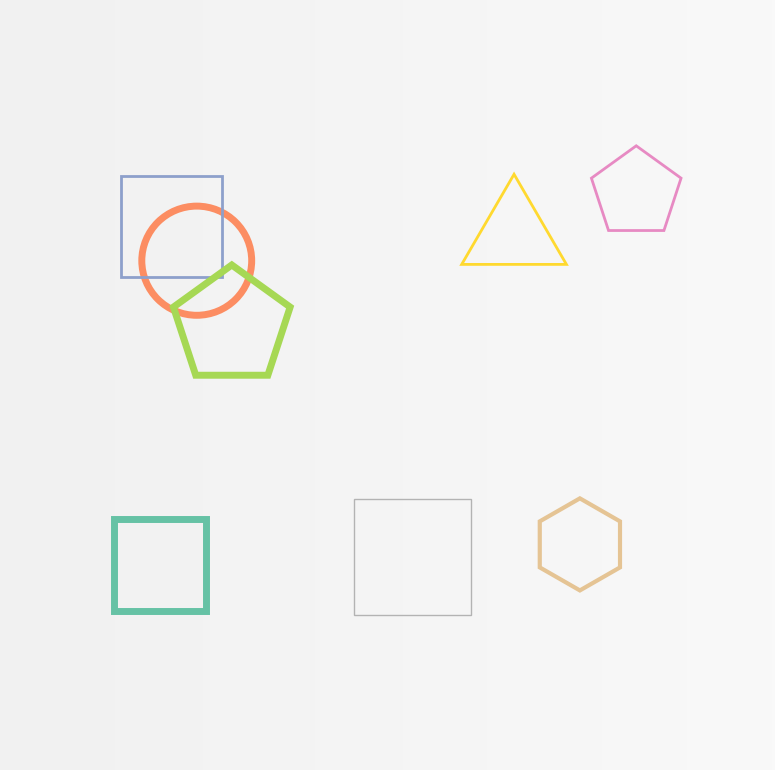[{"shape": "square", "thickness": 2.5, "radius": 0.3, "center": [0.207, 0.267]}, {"shape": "circle", "thickness": 2.5, "radius": 0.35, "center": [0.254, 0.661]}, {"shape": "square", "thickness": 1, "radius": 0.33, "center": [0.222, 0.706]}, {"shape": "pentagon", "thickness": 1, "radius": 0.3, "center": [0.821, 0.75]}, {"shape": "pentagon", "thickness": 2.5, "radius": 0.4, "center": [0.299, 0.577]}, {"shape": "triangle", "thickness": 1, "radius": 0.39, "center": [0.663, 0.696]}, {"shape": "hexagon", "thickness": 1.5, "radius": 0.3, "center": [0.748, 0.293]}, {"shape": "square", "thickness": 0.5, "radius": 0.38, "center": [0.532, 0.276]}]